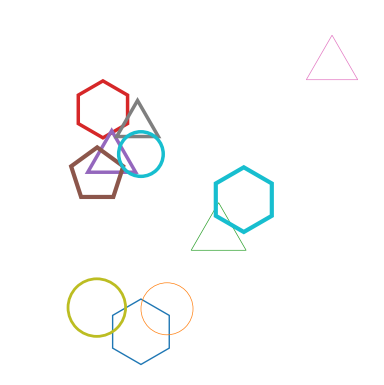[{"shape": "hexagon", "thickness": 1, "radius": 0.42, "center": [0.366, 0.138]}, {"shape": "circle", "thickness": 0.5, "radius": 0.34, "center": [0.434, 0.198]}, {"shape": "triangle", "thickness": 0.5, "radius": 0.41, "center": [0.568, 0.391]}, {"shape": "hexagon", "thickness": 2.5, "radius": 0.37, "center": [0.267, 0.716]}, {"shape": "triangle", "thickness": 2.5, "radius": 0.36, "center": [0.29, 0.589]}, {"shape": "pentagon", "thickness": 3, "radius": 0.36, "center": [0.252, 0.546]}, {"shape": "triangle", "thickness": 0.5, "radius": 0.39, "center": [0.862, 0.832]}, {"shape": "triangle", "thickness": 2.5, "radius": 0.31, "center": [0.357, 0.677]}, {"shape": "circle", "thickness": 2, "radius": 0.37, "center": [0.251, 0.201]}, {"shape": "circle", "thickness": 2.5, "radius": 0.29, "center": [0.366, 0.6]}, {"shape": "hexagon", "thickness": 3, "radius": 0.42, "center": [0.633, 0.481]}]